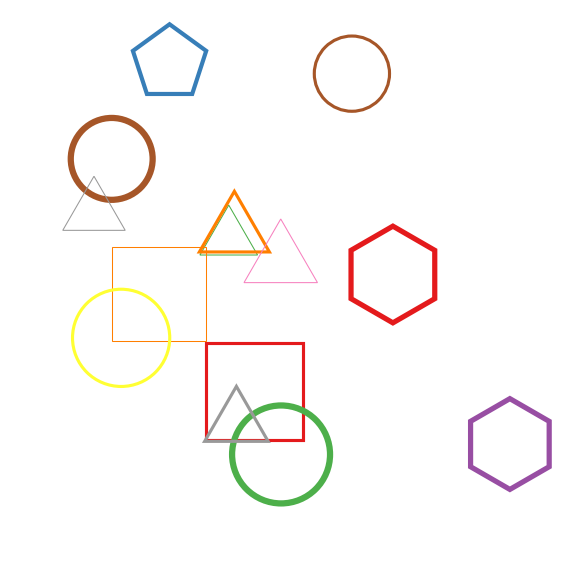[{"shape": "square", "thickness": 1.5, "radius": 0.42, "center": [0.441, 0.321]}, {"shape": "hexagon", "thickness": 2.5, "radius": 0.42, "center": [0.68, 0.524]}, {"shape": "pentagon", "thickness": 2, "radius": 0.33, "center": [0.294, 0.89]}, {"shape": "triangle", "thickness": 0.5, "radius": 0.29, "center": [0.396, 0.586]}, {"shape": "circle", "thickness": 3, "radius": 0.42, "center": [0.487, 0.212]}, {"shape": "hexagon", "thickness": 2.5, "radius": 0.39, "center": [0.883, 0.23]}, {"shape": "square", "thickness": 0.5, "radius": 0.41, "center": [0.275, 0.49]}, {"shape": "triangle", "thickness": 1.5, "radius": 0.35, "center": [0.406, 0.598]}, {"shape": "circle", "thickness": 1.5, "radius": 0.42, "center": [0.21, 0.414]}, {"shape": "circle", "thickness": 3, "radius": 0.35, "center": [0.193, 0.724]}, {"shape": "circle", "thickness": 1.5, "radius": 0.33, "center": [0.609, 0.872]}, {"shape": "triangle", "thickness": 0.5, "radius": 0.37, "center": [0.486, 0.546]}, {"shape": "triangle", "thickness": 1.5, "radius": 0.32, "center": [0.409, 0.267]}, {"shape": "triangle", "thickness": 0.5, "radius": 0.31, "center": [0.163, 0.631]}]